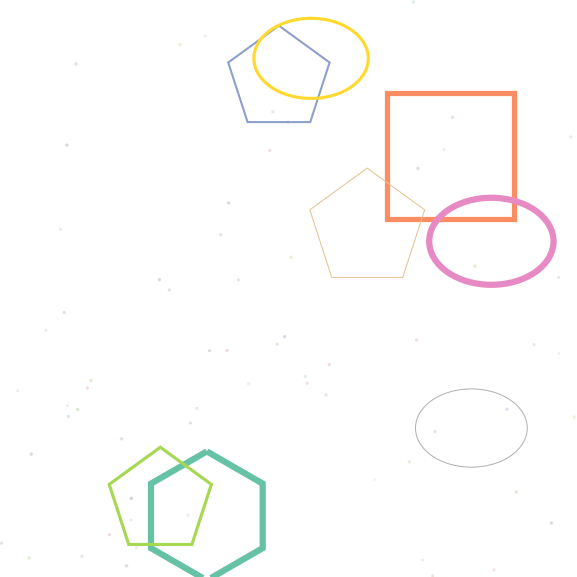[{"shape": "hexagon", "thickness": 3, "radius": 0.56, "center": [0.358, 0.106]}, {"shape": "square", "thickness": 2.5, "radius": 0.55, "center": [0.78, 0.73]}, {"shape": "pentagon", "thickness": 1, "radius": 0.46, "center": [0.483, 0.862]}, {"shape": "oval", "thickness": 3, "radius": 0.54, "center": [0.851, 0.581]}, {"shape": "pentagon", "thickness": 1.5, "radius": 0.47, "center": [0.278, 0.132]}, {"shape": "oval", "thickness": 1.5, "radius": 0.5, "center": [0.539, 0.898]}, {"shape": "pentagon", "thickness": 0.5, "radius": 0.52, "center": [0.636, 0.603]}, {"shape": "oval", "thickness": 0.5, "radius": 0.48, "center": [0.816, 0.258]}]